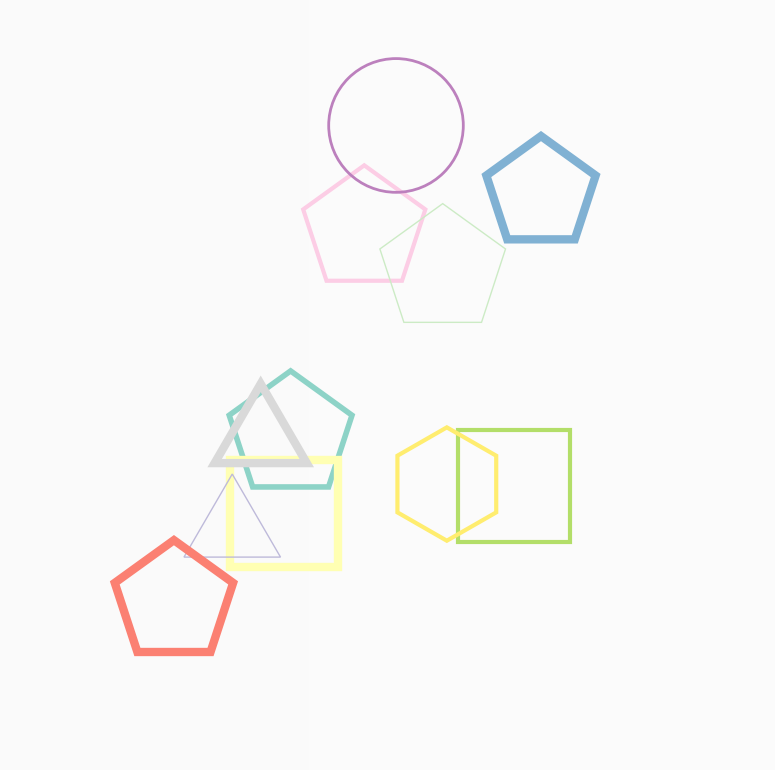[{"shape": "pentagon", "thickness": 2, "radius": 0.42, "center": [0.375, 0.435]}, {"shape": "square", "thickness": 3, "radius": 0.35, "center": [0.367, 0.333]}, {"shape": "triangle", "thickness": 0.5, "radius": 0.36, "center": [0.3, 0.312]}, {"shape": "pentagon", "thickness": 3, "radius": 0.4, "center": [0.224, 0.218]}, {"shape": "pentagon", "thickness": 3, "radius": 0.37, "center": [0.698, 0.749]}, {"shape": "square", "thickness": 1.5, "radius": 0.36, "center": [0.663, 0.369]}, {"shape": "pentagon", "thickness": 1.5, "radius": 0.41, "center": [0.47, 0.702]}, {"shape": "triangle", "thickness": 3, "radius": 0.34, "center": [0.336, 0.433]}, {"shape": "circle", "thickness": 1, "radius": 0.43, "center": [0.511, 0.837]}, {"shape": "pentagon", "thickness": 0.5, "radius": 0.43, "center": [0.571, 0.65]}, {"shape": "hexagon", "thickness": 1.5, "radius": 0.37, "center": [0.577, 0.371]}]